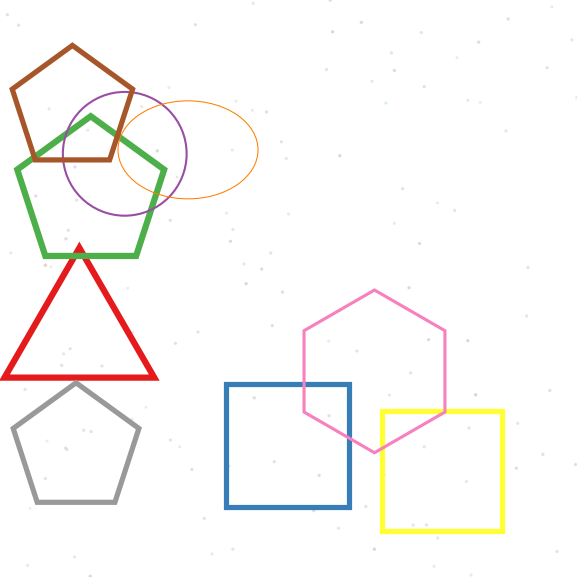[{"shape": "triangle", "thickness": 3, "radius": 0.75, "center": [0.137, 0.42]}, {"shape": "square", "thickness": 2.5, "radius": 0.53, "center": [0.497, 0.228]}, {"shape": "pentagon", "thickness": 3, "radius": 0.67, "center": [0.157, 0.664]}, {"shape": "circle", "thickness": 1, "radius": 0.54, "center": [0.216, 0.733]}, {"shape": "oval", "thickness": 0.5, "radius": 0.61, "center": [0.326, 0.74]}, {"shape": "square", "thickness": 2.5, "radius": 0.52, "center": [0.765, 0.184]}, {"shape": "pentagon", "thickness": 2.5, "radius": 0.55, "center": [0.125, 0.811]}, {"shape": "hexagon", "thickness": 1.5, "radius": 0.7, "center": [0.648, 0.356]}, {"shape": "pentagon", "thickness": 2.5, "radius": 0.57, "center": [0.132, 0.222]}]